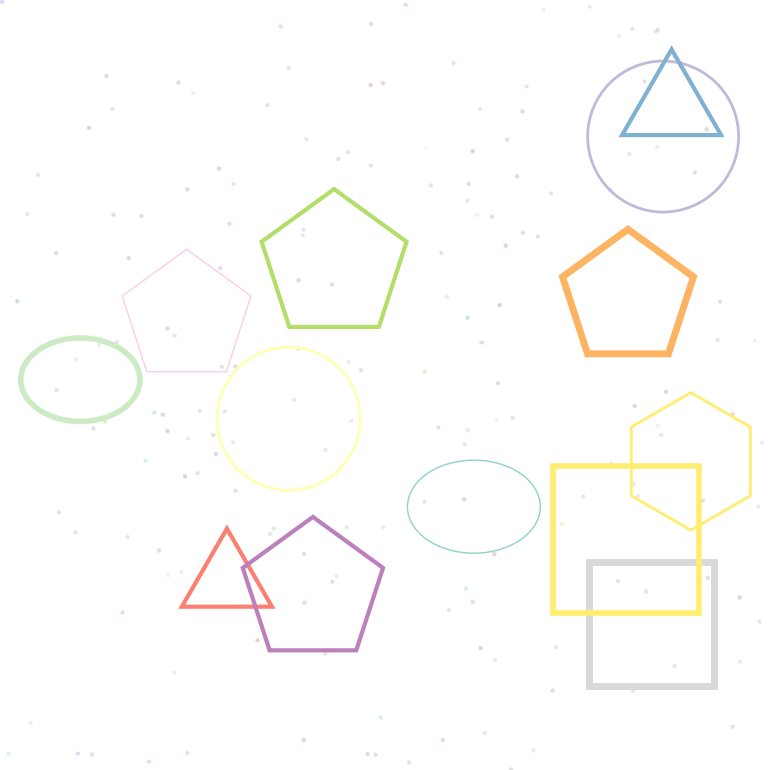[{"shape": "oval", "thickness": 0.5, "radius": 0.43, "center": [0.615, 0.342]}, {"shape": "circle", "thickness": 1, "radius": 0.47, "center": [0.375, 0.456]}, {"shape": "circle", "thickness": 1, "radius": 0.49, "center": [0.861, 0.823]}, {"shape": "triangle", "thickness": 1.5, "radius": 0.34, "center": [0.295, 0.246]}, {"shape": "triangle", "thickness": 1.5, "radius": 0.37, "center": [0.872, 0.862]}, {"shape": "pentagon", "thickness": 2.5, "radius": 0.45, "center": [0.816, 0.613]}, {"shape": "pentagon", "thickness": 1.5, "radius": 0.49, "center": [0.434, 0.655]}, {"shape": "pentagon", "thickness": 0.5, "radius": 0.44, "center": [0.242, 0.588]}, {"shape": "square", "thickness": 2.5, "radius": 0.41, "center": [0.846, 0.19]}, {"shape": "pentagon", "thickness": 1.5, "radius": 0.48, "center": [0.406, 0.233]}, {"shape": "oval", "thickness": 2, "radius": 0.39, "center": [0.104, 0.507]}, {"shape": "square", "thickness": 2, "radius": 0.47, "center": [0.813, 0.299]}, {"shape": "hexagon", "thickness": 1, "radius": 0.45, "center": [0.897, 0.401]}]